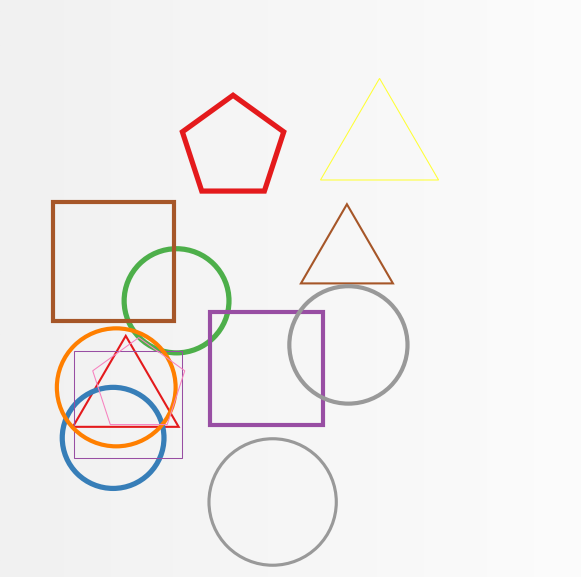[{"shape": "pentagon", "thickness": 2.5, "radius": 0.46, "center": [0.401, 0.742]}, {"shape": "triangle", "thickness": 1, "radius": 0.53, "center": [0.216, 0.313]}, {"shape": "circle", "thickness": 2.5, "radius": 0.44, "center": [0.195, 0.241]}, {"shape": "circle", "thickness": 2.5, "radius": 0.45, "center": [0.304, 0.478]}, {"shape": "square", "thickness": 2, "radius": 0.49, "center": [0.459, 0.361]}, {"shape": "square", "thickness": 0.5, "radius": 0.46, "center": [0.22, 0.299]}, {"shape": "circle", "thickness": 2, "radius": 0.51, "center": [0.2, 0.328]}, {"shape": "triangle", "thickness": 0.5, "radius": 0.59, "center": [0.653, 0.746]}, {"shape": "square", "thickness": 2, "radius": 0.52, "center": [0.195, 0.546]}, {"shape": "triangle", "thickness": 1, "radius": 0.46, "center": [0.597, 0.554]}, {"shape": "pentagon", "thickness": 0.5, "radius": 0.42, "center": [0.239, 0.331]}, {"shape": "circle", "thickness": 1.5, "radius": 0.55, "center": [0.469, 0.13]}, {"shape": "circle", "thickness": 2, "radius": 0.51, "center": [0.599, 0.402]}]